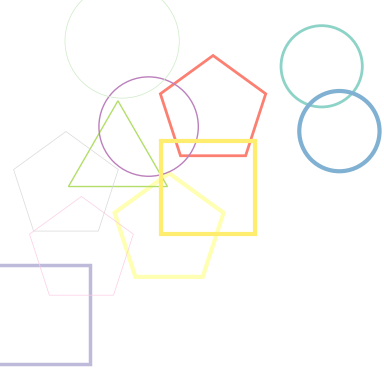[{"shape": "circle", "thickness": 2, "radius": 0.53, "center": [0.835, 0.828]}, {"shape": "pentagon", "thickness": 3, "radius": 0.74, "center": [0.439, 0.401]}, {"shape": "square", "thickness": 2.5, "radius": 0.65, "center": [0.106, 0.183]}, {"shape": "pentagon", "thickness": 2, "radius": 0.72, "center": [0.553, 0.712]}, {"shape": "circle", "thickness": 3, "radius": 0.52, "center": [0.882, 0.659]}, {"shape": "triangle", "thickness": 1, "radius": 0.74, "center": [0.306, 0.59]}, {"shape": "pentagon", "thickness": 0.5, "radius": 0.71, "center": [0.212, 0.348]}, {"shape": "pentagon", "thickness": 0.5, "radius": 0.71, "center": [0.171, 0.515]}, {"shape": "circle", "thickness": 1, "radius": 0.65, "center": [0.386, 0.671]}, {"shape": "circle", "thickness": 0.5, "radius": 0.74, "center": [0.317, 0.894]}, {"shape": "square", "thickness": 3, "radius": 0.61, "center": [0.54, 0.514]}]